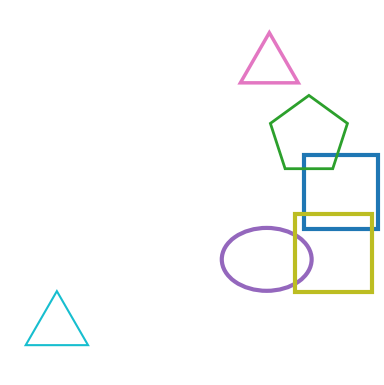[{"shape": "square", "thickness": 3, "radius": 0.48, "center": [0.886, 0.501]}, {"shape": "pentagon", "thickness": 2, "radius": 0.53, "center": [0.802, 0.647]}, {"shape": "oval", "thickness": 3, "radius": 0.58, "center": [0.693, 0.326]}, {"shape": "triangle", "thickness": 2.5, "radius": 0.43, "center": [0.7, 0.828]}, {"shape": "square", "thickness": 3, "radius": 0.5, "center": [0.866, 0.342]}, {"shape": "triangle", "thickness": 1.5, "radius": 0.47, "center": [0.148, 0.15]}]